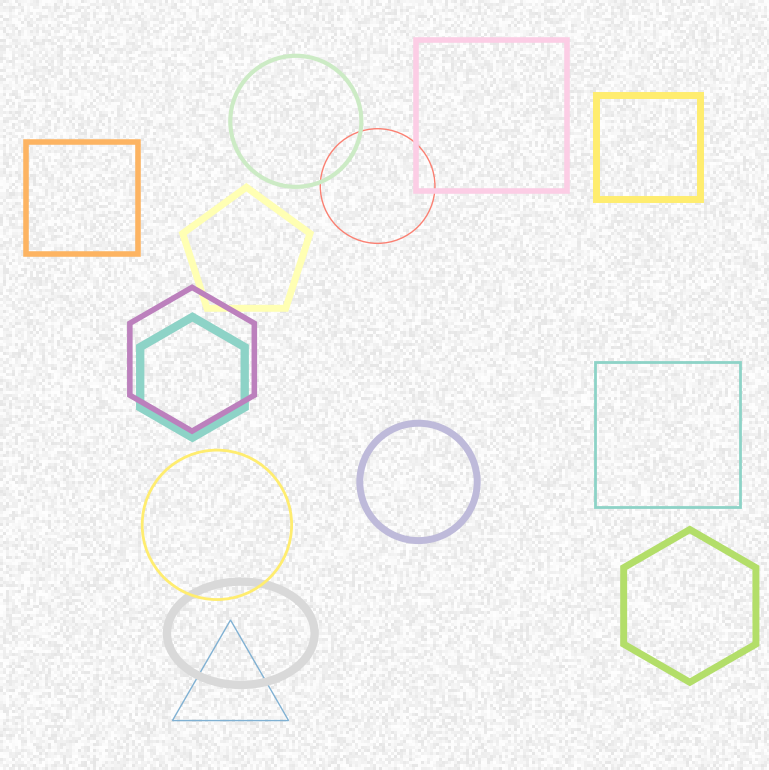[{"shape": "hexagon", "thickness": 3, "radius": 0.39, "center": [0.25, 0.51]}, {"shape": "square", "thickness": 1, "radius": 0.47, "center": [0.867, 0.436]}, {"shape": "pentagon", "thickness": 2.5, "radius": 0.43, "center": [0.32, 0.67]}, {"shape": "circle", "thickness": 2.5, "radius": 0.38, "center": [0.544, 0.374]}, {"shape": "circle", "thickness": 0.5, "radius": 0.37, "center": [0.49, 0.758]}, {"shape": "triangle", "thickness": 0.5, "radius": 0.44, "center": [0.299, 0.108]}, {"shape": "square", "thickness": 2, "radius": 0.36, "center": [0.106, 0.743]}, {"shape": "hexagon", "thickness": 2.5, "radius": 0.5, "center": [0.896, 0.213]}, {"shape": "square", "thickness": 2, "radius": 0.49, "center": [0.638, 0.85]}, {"shape": "oval", "thickness": 3, "radius": 0.48, "center": [0.313, 0.178]}, {"shape": "hexagon", "thickness": 2, "radius": 0.47, "center": [0.249, 0.533]}, {"shape": "circle", "thickness": 1.5, "radius": 0.43, "center": [0.384, 0.842]}, {"shape": "square", "thickness": 2.5, "radius": 0.34, "center": [0.842, 0.809]}, {"shape": "circle", "thickness": 1, "radius": 0.49, "center": [0.282, 0.318]}]